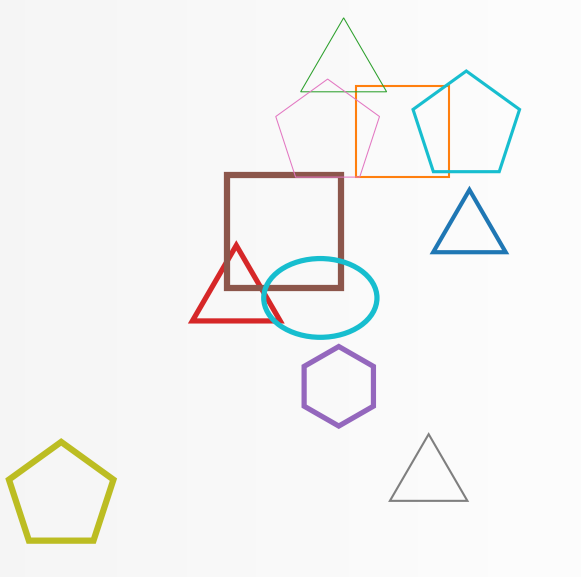[{"shape": "triangle", "thickness": 2, "radius": 0.36, "center": [0.808, 0.598]}, {"shape": "square", "thickness": 1, "radius": 0.4, "center": [0.692, 0.772]}, {"shape": "triangle", "thickness": 0.5, "radius": 0.43, "center": [0.591, 0.883]}, {"shape": "triangle", "thickness": 2.5, "radius": 0.44, "center": [0.407, 0.487]}, {"shape": "hexagon", "thickness": 2.5, "radius": 0.34, "center": [0.583, 0.33]}, {"shape": "square", "thickness": 3, "radius": 0.49, "center": [0.489, 0.598]}, {"shape": "pentagon", "thickness": 0.5, "radius": 0.47, "center": [0.564, 0.768]}, {"shape": "triangle", "thickness": 1, "radius": 0.38, "center": [0.737, 0.17]}, {"shape": "pentagon", "thickness": 3, "radius": 0.47, "center": [0.105, 0.139]}, {"shape": "oval", "thickness": 2.5, "radius": 0.49, "center": [0.551, 0.483]}, {"shape": "pentagon", "thickness": 1.5, "radius": 0.48, "center": [0.802, 0.78]}]